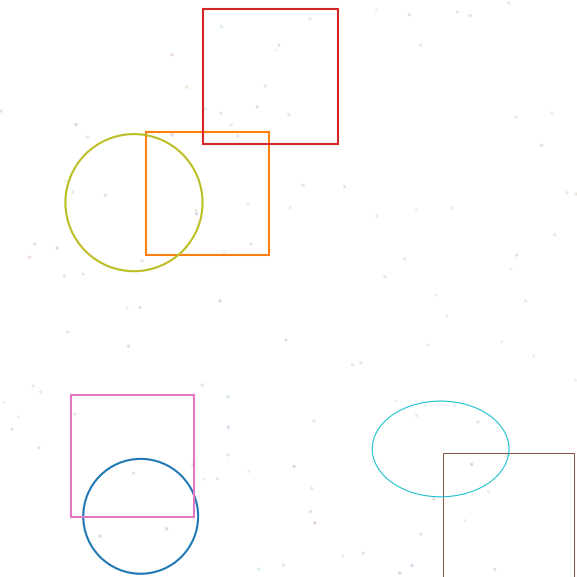[{"shape": "circle", "thickness": 1, "radius": 0.5, "center": [0.244, 0.105]}, {"shape": "square", "thickness": 1, "radius": 0.53, "center": [0.36, 0.664]}, {"shape": "square", "thickness": 1, "radius": 0.58, "center": [0.469, 0.867]}, {"shape": "square", "thickness": 0.5, "radius": 0.57, "center": [0.88, 0.101]}, {"shape": "square", "thickness": 1, "radius": 0.53, "center": [0.229, 0.21]}, {"shape": "circle", "thickness": 1, "radius": 0.59, "center": [0.232, 0.648]}, {"shape": "oval", "thickness": 0.5, "radius": 0.59, "center": [0.763, 0.222]}]